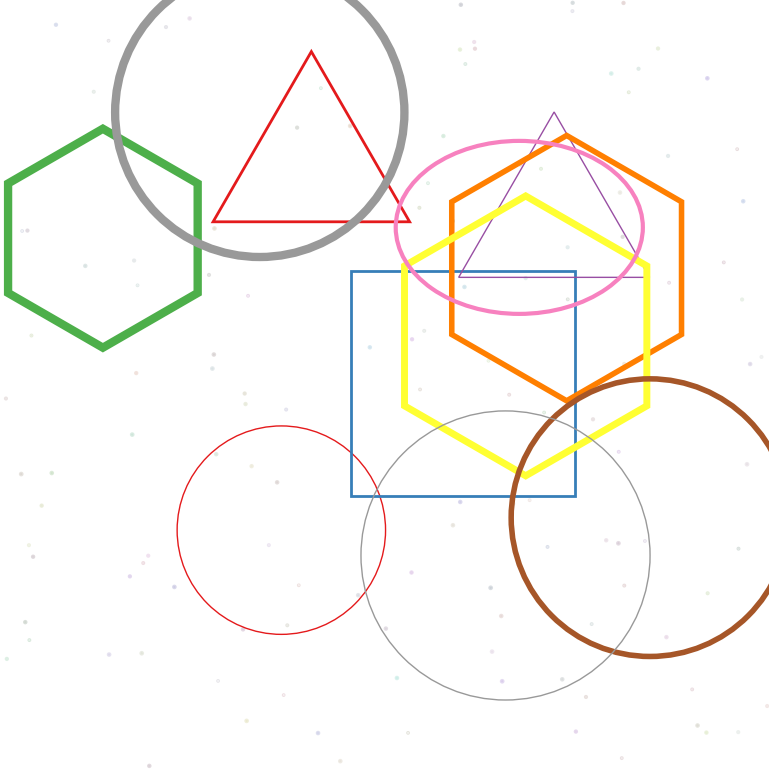[{"shape": "triangle", "thickness": 1, "radius": 0.74, "center": [0.404, 0.786]}, {"shape": "circle", "thickness": 0.5, "radius": 0.68, "center": [0.365, 0.311]}, {"shape": "square", "thickness": 1, "radius": 0.73, "center": [0.601, 0.502]}, {"shape": "hexagon", "thickness": 3, "radius": 0.71, "center": [0.134, 0.691]}, {"shape": "triangle", "thickness": 0.5, "radius": 0.72, "center": [0.72, 0.711]}, {"shape": "hexagon", "thickness": 2, "radius": 0.86, "center": [0.736, 0.652]}, {"shape": "hexagon", "thickness": 2.5, "radius": 0.91, "center": [0.683, 0.564]}, {"shape": "circle", "thickness": 2, "radius": 0.9, "center": [0.844, 0.328]}, {"shape": "oval", "thickness": 1.5, "radius": 0.8, "center": [0.674, 0.705]}, {"shape": "circle", "thickness": 3, "radius": 0.94, "center": [0.337, 0.854]}, {"shape": "circle", "thickness": 0.5, "radius": 0.94, "center": [0.657, 0.279]}]